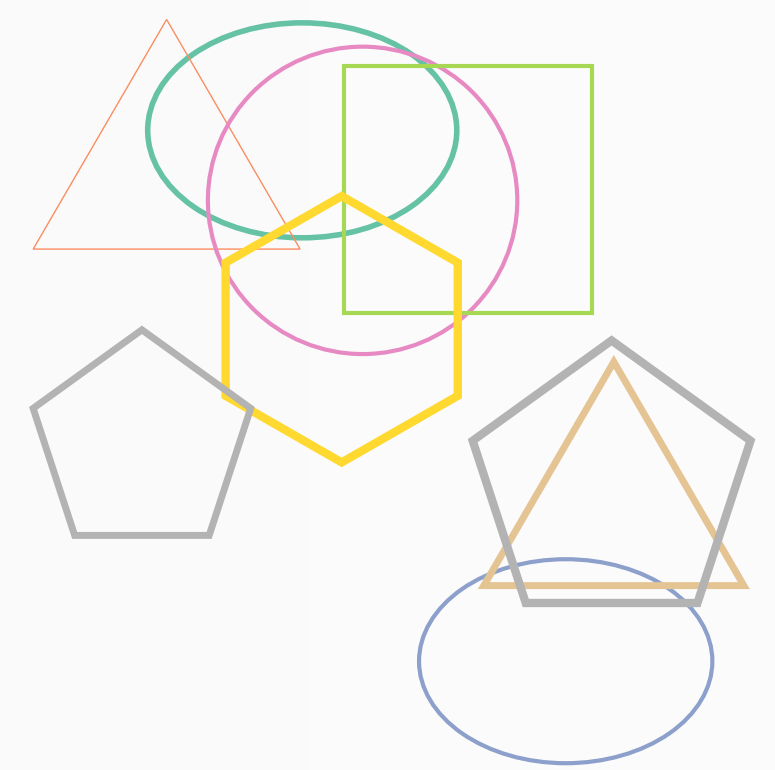[{"shape": "oval", "thickness": 2, "radius": 1.0, "center": [0.39, 0.831]}, {"shape": "triangle", "thickness": 0.5, "radius": 0.99, "center": [0.215, 0.776]}, {"shape": "oval", "thickness": 1.5, "radius": 0.95, "center": [0.73, 0.141]}, {"shape": "circle", "thickness": 1.5, "radius": 1.0, "center": [0.468, 0.74]}, {"shape": "square", "thickness": 1.5, "radius": 0.8, "center": [0.604, 0.754]}, {"shape": "hexagon", "thickness": 3, "radius": 0.86, "center": [0.441, 0.572]}, {"shape": "triangle", "thickness": 2.5, "radius": 0.97, "center": [0.792, 0.336]}, {"shape": "pentagon", "thickness": 2.5, "radius": 0.74, "center": [0.183, 0.424]}, {"shape": "pentagon", "thickness": 3, "radius": 0.94, "center": [0.789, 0.369]}]